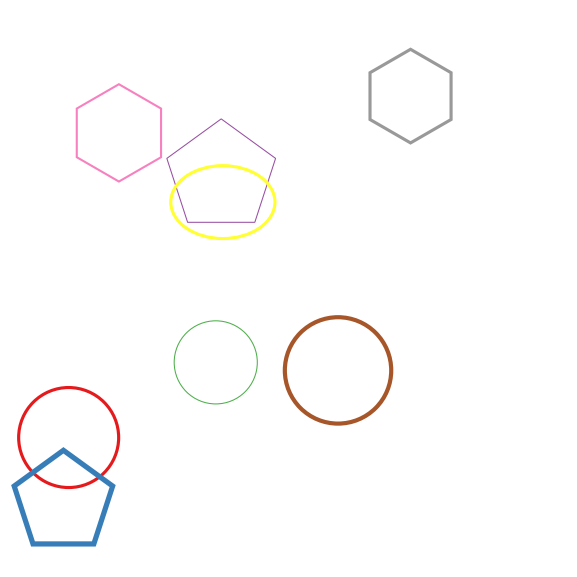[{"shape": "circle", "thickness": 1.5, "radius": 0.43, "center": [0.119, 0.241]}, {"shape": "pentagon", "thickness": 2.5, "radius": 0.45, "center": [0.11, 0.13]}, {"shape": "circle", "thickness": 0.5, "radius": 0.36, "center": [0.374, 0.372]}, {"shape": "pentagon", "thickness": 0.5, "radius": 0.49, "center": [0.383, 0.694]}, {"shape": "oval", "thickness": 1.5, "radius": 0.45, "center": [0.386, 0.649]}, {"shape": "circle", "thickness": 2, "radius": 0.46, "center": [0.585, 0.358]}, {"shape": "hexagon", "thickness": 1, "radius": 0.42, "center": [0.206, 0.769]}, {"shape": "hexagon", "thickness": 1.5, "radius": 0.41, "center": [0.711, 0.833]}]